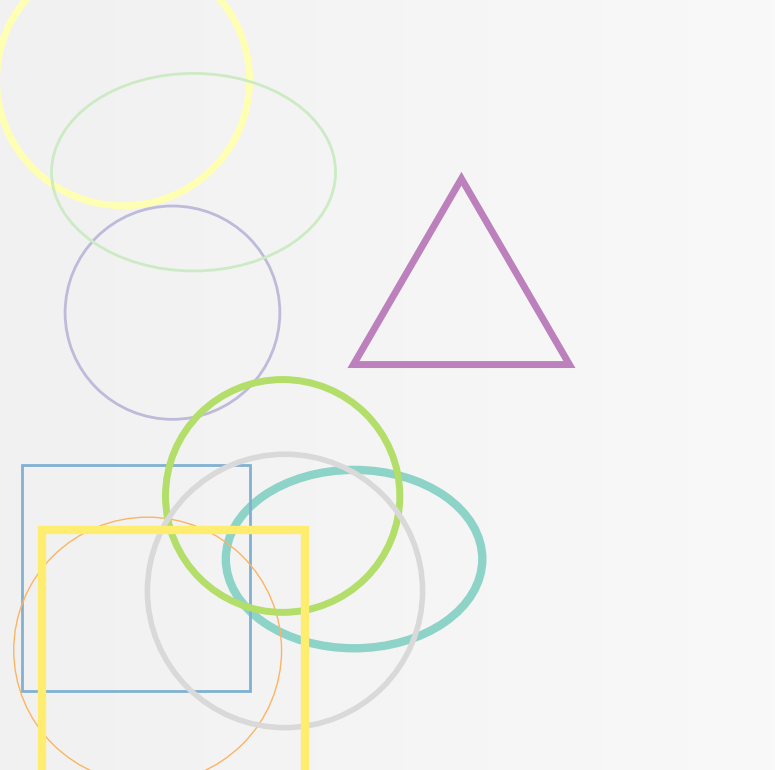[{"shape": "oval", "thickness": 3, "radius": 0.83, "center": [0.457, 0.274]}, {"shape": "circle", "thickness": 2.5, "radius": 0.82, "center": [0.159, 0.896]}, {"shape": "circle", "thickness": 1, "radius": 0.69, "center": [0.223, 0.594]}, {"shape": "square", "thickness": 1, "radius": 0.73, "center": [0.176, 0.25]}, {"shape": "circle", "thickness": 0.5, "radius": 0.86, "center": [0.191, 0.156]}, {"shape": "circle", "thickness": 2.5, "radius": 0.76, "center": [0.365, 0.356]}, {"shape": "circle", "thickness": 2, "radius": 0.89, "center": [0.368, 0.233]}, {"shape": "triangle", "thickness": 2.5, "radius": 0.8, "center": [0.595, 0.607]}, {"shape": "oval", "thickness": 1, "radius": 0.92, "center": [0.25, 0.776]}, {"shape": "square", "thickness": 3, "radius": 0.85, "center": [0.224, 0.143]}]